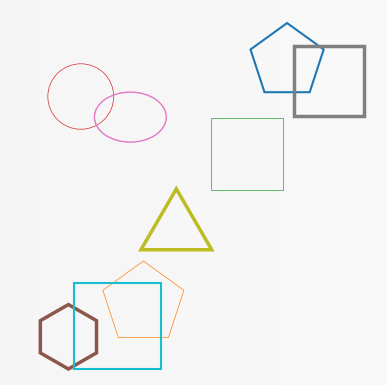[{"shape": "pentagon", "thickness": 1.5, "radius": 0.5, "center": [0.741, 0.841]}, {"shape": "pentagon", "thickness": 0.5, "radius": 0.55, "center": [0.37, 0.212]}, {"shape": "square", "thickness": 0.5, "radius": 0.47, "center": [0.637, 0.6]}, {"shape": "circle", "thickness": 0.5, "radius": 0.43, "center": [0.208, 0.749]}, {"shape": "hexagon", "thickness": 2.5, "radius": 0.42, "center": [0.177, 0.125]}, {"shape": "oval", "thickness": 1, "radius": 0.46, "center": [0.336, 0.696]}, {"shape": "square", "thickness": 2.5, "radius": 0.45, "center": [0.849, 0.79]}, {"shape": "triangle", "thickness": 2.5, "radius": 0.53, "center": [0.455, 0.404]}, {"shape": "square", "thickness": 1.5, "radius": 0.56, "center": [0.303, 0.152]}]